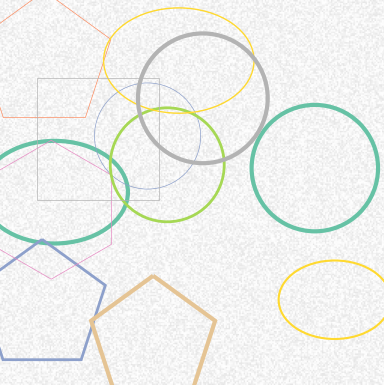[{"shape": "circle", "thickness": 3, "radius": 0.82, "center": [0.818, 0.563]}, {"shape": "oval", "thickness": 3, "radius": 0.95, "center": [0.142, 0.501]}, {"shape": "pentagon", "thickness": 0.5, "radius": 0.91, "center": [0.115, 0.842]}, {"shape": "circle", "thickness": 0.5, "radius": 0.69, "center": [0.383, 0.647]}, {"shape": "pentagon", "thickness": 2, "radius": 0.86, "center": [0.109, 0.205]}, {"shape": "hexagon", "thickness": 0.5, "radius": 0.9, "center": [0.133, 0.455]}, {"shape": "circle", "thickness": 2, "radius": 0.74, "center": [0.434, 0.572]}, {"shape": "oval", "thickness": 1.5, "radius": 0.73, "center": [0.869, 0.221]}, {"shape": "oval", "thickness": 1, "radius": 0.98, "center": [0.464, 0.843]}, {"shape": "pentagon", "thickness": 3, "radius": 0.85, "center": [0.398, 0.114]}, {"shape": "square", "thickness": 0.5, "radius": 0.79, "center": [0.254, 0.639]}, {"shape": "circle", "thickness": 3, "radius": 0.84, "center": [0.527, 0.745]}]